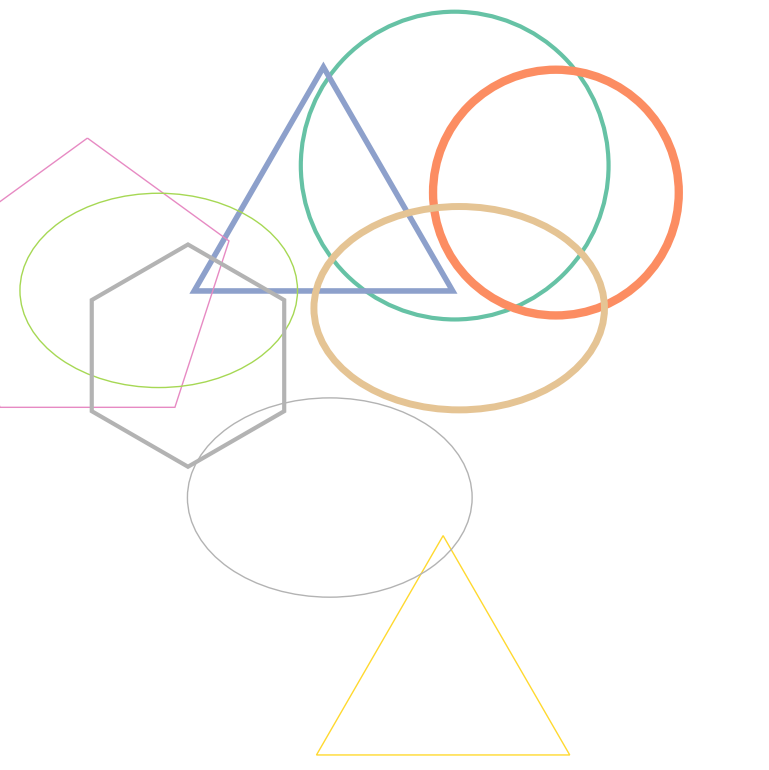[{"shape": "circle", "thickness": 1.5, "radius": 1.0, "center": [0.59, 0.785]}, {"shape": "circle", "thickness": 3, "radius": 0.8, "center": [0.722, 0.75]}, {"shape": "triangle", "thickness": 2, "radius": 0.97, "center": [0.42, 0.719]}, {"shape": "pentagon", "thickness": 0.5, "radius": 0.97, "center": [0.114, 0.627]}, {"shape": "oval", "thickness": 0.5, "radius": 0.9, "center": [0.206, 0.623]}, {"shape": "triangle", "thickness": 0.5, "radius": 0.95, "center": [0.575, 0.114]}, {"shape": "oval", "thickness": 2.5, "radius": 0.94, "center": [0.596, 0.6]}, {"shape": "oval", "thickness": 0.5, "radius": 0.92, "center": [0.428, 0.354]}, {"shape": "hexagon", "thickness": 1.5, "radius": 0.72, "center": [0.244, 0.538]}]